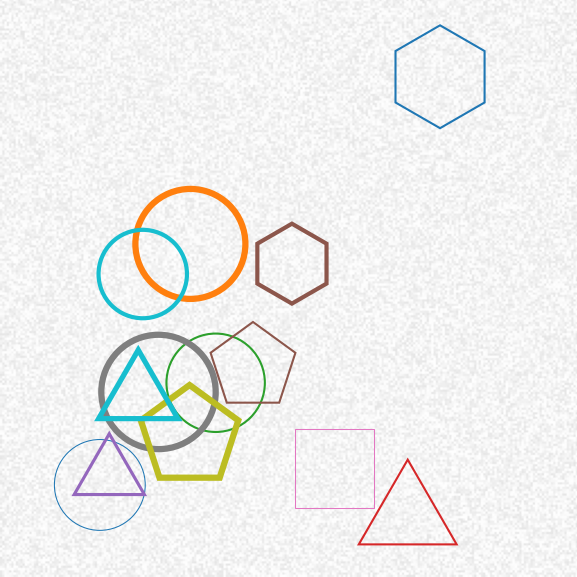[{"shape": "circle", "thickness": 0.5, "radius": 0.39, "center": [0.173, 0.159]}, {"shape": "hexagon", "thickness": 1, "radius": 0.45, "center": [0.762, 0.866]}, {"shape": "circle", "thickness": 3, "radius": 0.48, "center": [0.33, 0.577]}, {"shape": "circle", "thickness": 1, "radius": 0.43, "center": [0.373, 0.336]}, {"shape": "triangle", "thickness": 1, "radius": 0.49, "center": [0.706, 0.105]}, {"shape": "triangle", "thickness": 1.5, "radius": 0.35, "center": [0.189, 0.178]}, {"shape": "hexagon", "thickness": 2, "radius": 0.35, "center": [0.506, 0.543]}, {"shape": "pentagon", "thickness": 1, "radius": 0.39, "center": [0.438, 0.364]}, {"shape": "square", "thickness": 0.5, "radius": 0.34, "center": [0.579, 0.188]}, {"shape": "circle", "thickness": 3, "radius": 0.5, "center": [0.274, 0.32]}, {"shape": "pentagon", "thickness": 3, "radius": 0.44, "center": [0.328, 0.244]}, {"shape": "triangle", "thickness": 2.5, "radius": 0.4, "center": [0.239, 0.314]}, {"shape": "circle", "thickness": 2, "radius": 0.38, "center": [0.247, 0.525]}]